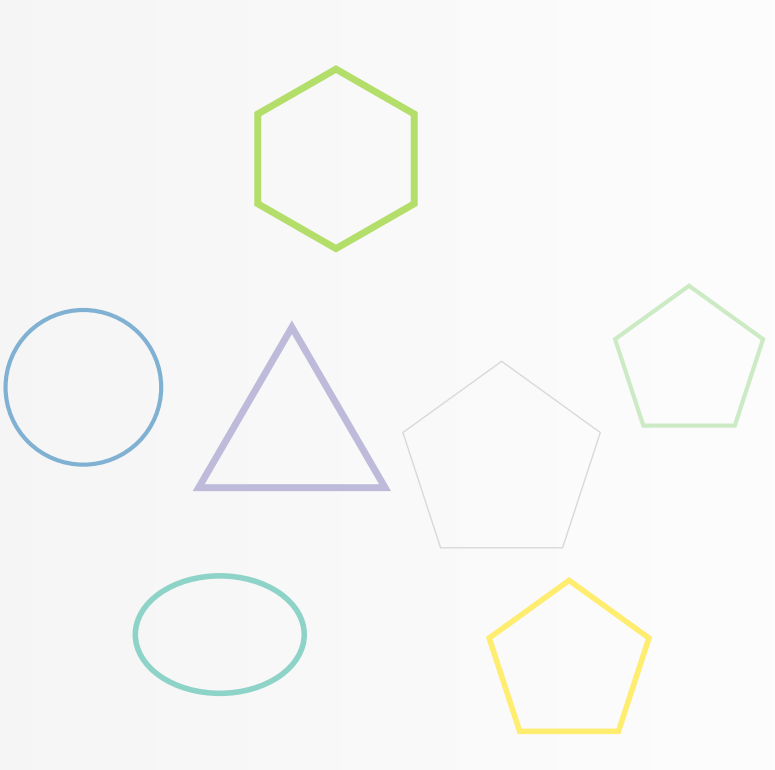[{"shape": "oval", "thickness": 2, "radius": 0.54, "center": [0.284, 0.176]}, {"shape": "triangle", "thickness": 2.5, "radius": 0.69, "center": [0.377, 0.436]}, {"shape": "circle", "thickness": 1.5, "radius": 0.5, "center": [0.108, 0.497]}, {"shape": "hexagon", "thickness": 2.5, "radius": 0.58, "center": [0.434, 0.794]}, {"shape": "pentagon", "thickness": 0.5, "radius": 0.67, "center": [0.647, 0.397]}, {"shape": "pentagon", "thickness": 1.5, "radius": 0.5, "center": [0.889, 0.528]}, {"shape": "pentagon", "thickness": 2, "radius": 0.54, "center": [0.734, 0.138]}]